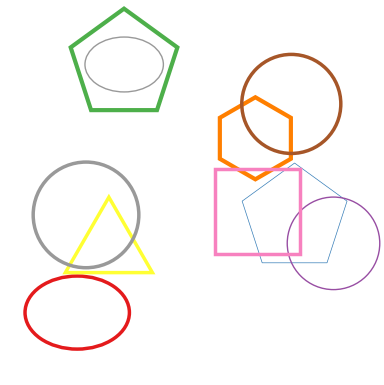[{"shape": "oval", "thickness": 2.5, "radius": 0.68, "center": [0.201, 0.188]}, {"shape": "pentagon", "thickness": 0.5, "radius": 0.72, "center": [0.765, 0.433]}, {"shape": "pentagon", "thickness": 3, "radius": 0.73, "center": [0.322, 0.832]}, {"shape": "circle", "thickness": 1, "radius": 0.6, "center": [0.866, 0.368]}, {"shape": "hexagon", "thickness": 3, "radius": 0.53, "center": [0.663, 0.641]}, {"shape": "triangle", "thickness": 2.5, "radius": 0.65, "center": [0.283, 0.357]}, {"shape": "circle", "thickness": 2.5, "radius": 0.64, "center": [0.757, 0.73]}, {"shape": "square", "thickness": 2.5, "radius": 0.55, "center": [0.669, 0.45]}, {"shape": "circle", "thickness": 2.5, "radius": 0.69, "center": [0.223, 0.442]}, {"shape": "oval", "thickness": 1, "radius": 0.51, "center": [0.323, 0.832]}]